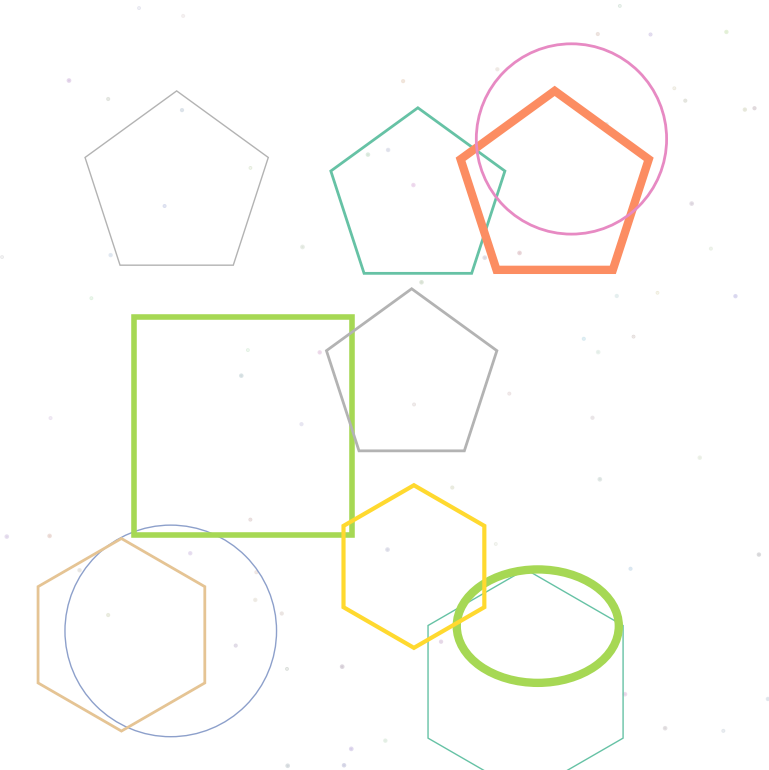[{"shape": "pentagon", "thickness": 1, "radius": 0.59, "center": [0.543, 0.741]}, {"shape": "hexagon", "thickness": 0.5, "radius": 0.73, "center": [0.683, 0.115]}, {"shape": "pentagon", "thickness": 3, "radius": 0.64, "center": [0.72, 0.753]}, {"shape": "circle", "thickness": 0.5, "radius": 0.69, "center": [0.222, 0.181]}, {"shape": "circle", "thickness": 1, "radius": 0.62, "center": [0.742, 0.82]}, {"shape": "oval", "thickness": 3, "radius": 0.53, "center": [0.698, 0.187]}, {"shape": "square", "thickness": 2, "radius": 0.71, "center": [0.316, 0.446]}, {"shape": "hexagon", "thickness": 1.5, "radius": 0.53, "center": [0.538, 0.264]}, {"shape": "hexagon", "thickness": 1, "radius": 0.63, "center": [0.158, 0.176]}, {"shape": "pentagon", "thickness": 1, "radius": 0.58, "center": [0.535, 0.509]}, {"shape": "pentagon", "thickness": 0.5, "radius": 0.63, "center": [0.229, 0.757]}]